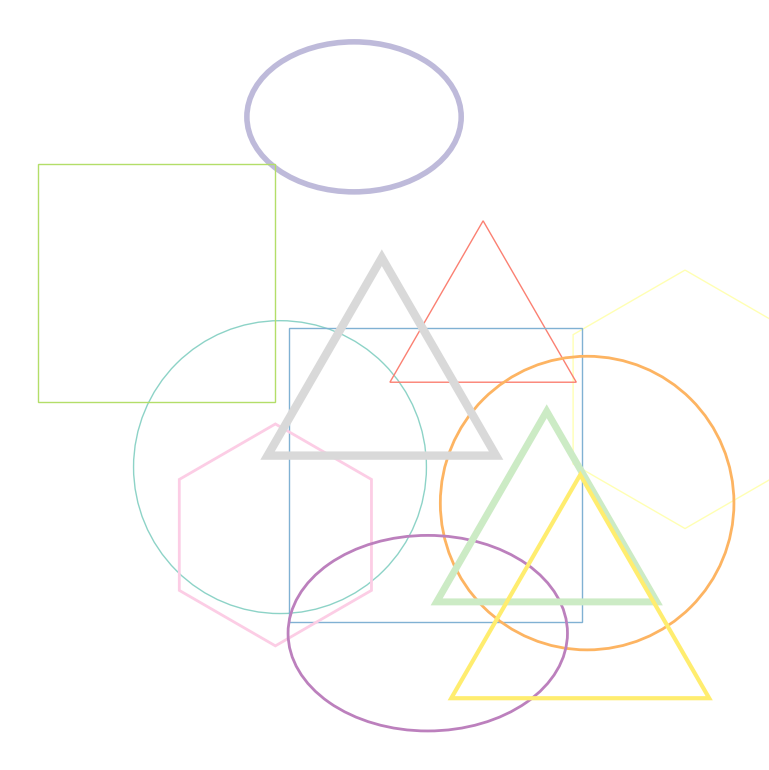[{"shape": "circle", "thickness": 0.5, "radius": 0.95, "center": [0.364, 0.393]}, {"shape": "hexagon", "thickness": 0.5, "radius": 0.84, "center": [0.89, 0.481]}, {"shape": "oval", "thickness": 2, "radius": 0.7, "center": [0.46, 0.848]}, {"shape": "triangle", "thickness": 0.5, "radius": 0.7, "center": [0.627, 0.573]}, {"shape": "square", "thickness": 0.5, "radius": 0.95, "center": [0.566, 0.383]}, {"shape": "circle", "thickness": 1, "radius": 0.95, "center": [0.763, 0.347]}, {"shape": "square", "thickness": 0.5, "radius": 0.77, "center": [0.203, 0.633]}, {"shape": "hexagon", "thickness": 1, "radius": 0.72, "center": [0.358, 0.305]}, {"shape": "triangle", "thickness": 3, "radius": 0.86, "center": [0.496, 0.494]}, {"shape": "oval", "thickness": 1, "radius": 0.91, "center": [0.556, 0.178]}, {"shape": "triangle", "thickness": 2.5, "radius": 0.83, "center": [0.71, 0.301]}, {"shape": "triangle", "thickness": 1.5, "radius": 0.97, "center": [0.754, 0.19]}]